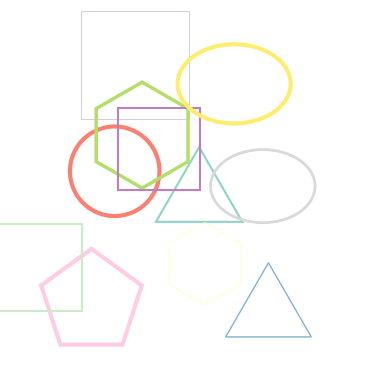[{"shape": "triangle", "thickness": 1.5, "radius": 0.65, "center": [0.517, 0.489]}, {"shape": "hexagon", "thickness": 0.5, "radius": 0.53, "center": [0.532, 0.315]}, {"shape": "square", "thickness": 0.5, "radius": 0.7, "center": [0.351, 0.831]}, {"shape": "circle", "thickness": 3, "radius": 0.58, "center": [0.298, 0.555]}, {"shape": "triangle", "thickness": 1, "radius": 0.64, "center": [0.697, 0.189]}, {"shape": "hexagon", "thickness": 2.5, "radius": 0.69, "center": [0.369, 0.649]}, {"shape": "pentagon", "thickness": 3, "radius": 0.69, "center": [0.238, 0.216]}, {"shape": "oval", "thickness": 2, "radius": 0.68, "center": [0.683, 0.517]}, {"shape": "square", "thickness": 1.5, "radius": 0.53, "center": [0.414, 0.612]}, {"shape": "square", "thickness": 1.5, "radius": 0.56, "center": [0.101, 0.305]}, {"shape": "oval", "thickness": 3, "radius": 0.73, "center": [0.608, 0.782]}]